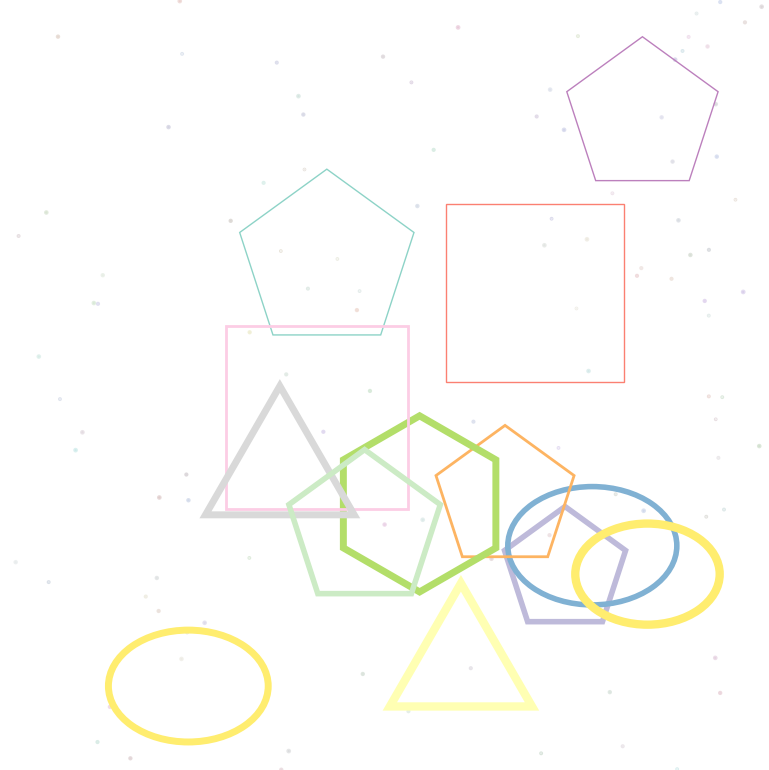[{"shape": "pentagon", "thickness": 0.5, "radius": 0.6, "center": [0.424, 0.661]}, {"shape": "triangle", "thickness": 3, "radius": 0.53, "center": [0.599, 0.136]}, {"shape": "pentagon", "thickness": 2, "radius": 0.41, "center": [0.734, 0.26]}, {"shape": "square", "thickness": 0.5, "radius": 0.58, "center": [0.695, 0.62]}, {"shape": "oval", "thickness": 2, "radius": 0.55, "center": [0.769, 0.291]}, {"shape": "pentagon", "thickness": 1, "radius": 0.47, "center": [0.656, 0.353]}, {"shape": "hexagon", "thickness": 2.5, "radius": 0.57, "center": [0.545, 0.346]}, {"shape": "square", "thickness": 1, "radius": 0.59, "center": [0.412, 0.458]}, {"shape": "triangle", "thickness": 2.5, "radius": 0.56, "center": [0.363, 0.387]}, {"shape": "pentagon", "thickness": 0.5, "radius": 0.52, "center": [0.834, 0.849]}, {"shape": "pentagon", "thickness": 2, "radius": 0.52, "center": [0.474, 0.313]}, {"shape": "oval", "thickness": 2.5, "radius": 0.52, "center": [0.245, 0.109]}, {"shape": "oval", "thickness": 3, "radius": 0.47, "center": [0.841, 0.254]}]